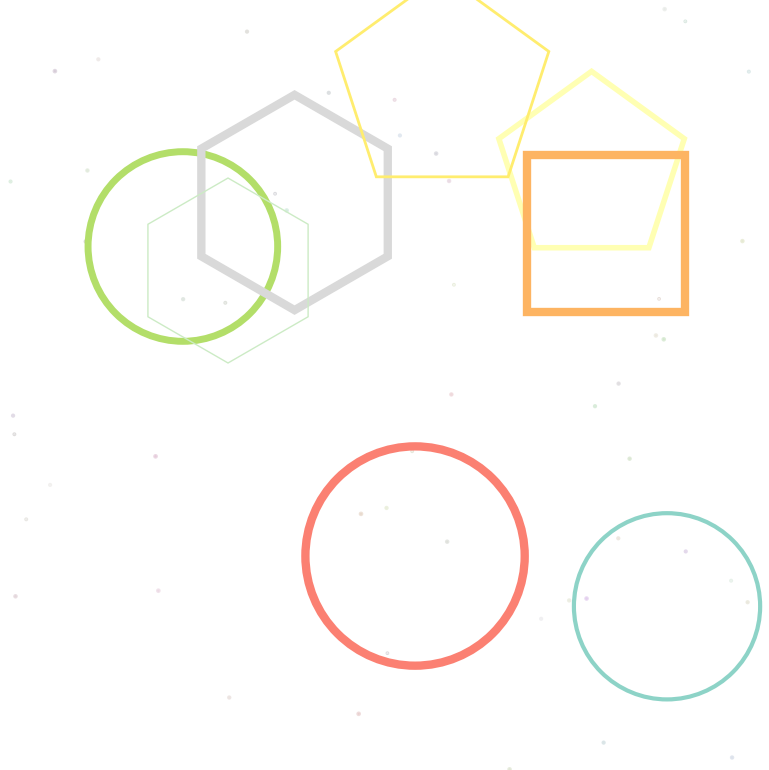[{"shape": "circle", "thickness": 1.5, "radius": 0.6, "center": [0.866, 0.213]}, {"shape": "pentagon", "thickness": 2, "radius": 0.63, "center": [0.768, 0.781]}, {"shape": "circle", "thickness": 3, "radius": 0.71, "center": [0.539, 0.278]}, {"shape": "square", "thickness": 3, "radius": 0.51, "center": [0.787, 0.697]}, {"shape": "circle", "thickness": 2.5, "radius": 0.62, "center": [0.237, 0.68]}, {"shape": "hexagon", "thickness": 3, "radius": 0.7, "center": [0.383, 0.737]}, {"shape": "hexagon", "thickness": 0.5, "radius": 0.6, "center": [0.296, 0.649]}, {"shape": "pentagon", "thickness": 1, "radius": 0.73, "center": [0.574, 0.888]}]